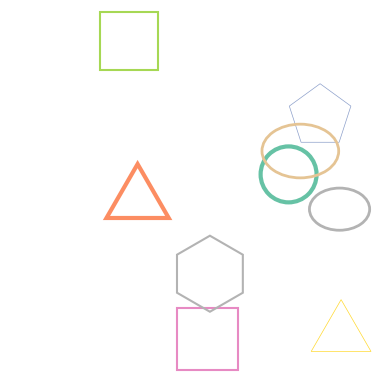[{"shape": "circle", "thickness": 3, "radius": 0.36, "center": [0.75, 0.547]}, {"shape": "triangle", "thickness": 3, "radius": 0.47, "center": [0.357, 0.48]}, {"shape": "pentagon", "thickness": 0.5, "radius": 0.42, "center": [0.831, 0.698]}, {"shape": "square", "thickness": 1.5, "radius": 0.4, "center": [0.539, 0.12]}, {"shape": "square", "thickness": 1.5, "radius": 0.38, "center": [0.336, 0.894]}, {"shape": "triangle", "thickness": 0.5, "radius": 0.45, "center": [0.886, 0.132]}, {"shape": "oval", "thickness": 2, "radius": 0.5, "center": [0.78, 0.608]}, {"shape": "hexagon", "thickness": 1.5, "radius": 0.49, "center": [0.545, 0.289]}, {"shape": "oval", "thickness": 2, "radius": 0.39, "center": [0.882, 0.457]}]